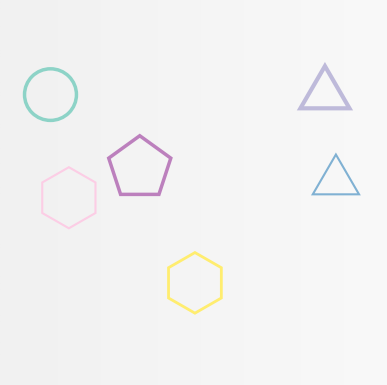[{"shape": "circle", "thickness": 2.5, "radius": 0.34, "center": [0.13, 0.754]}, {"shape": "triangle", "thickness": 3, "radius": 0.37, "center": [0.839, 0.755]}, {"shape": "triangle", "thickness": 1.5, "radius": 0.34, "center": [0.867, 0.53]}, {"shape": "hexagon", "thickness": 1.5, "radius": 0.4, "center": [0.178, 0.486]}, {"shape": "pentagon", "thickness": 2.5, "radius": 0.42, "center": [0.361, 0.563]}, {"shape": "hexagon", "thickness": 2, "radius": 0.39, "center": [0.503, 0.265]}]